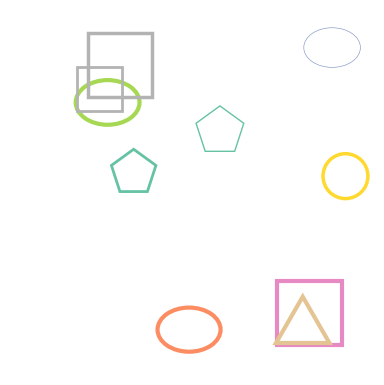[{"shape": "pentagon", "thickness": 1, "radius": 0.33, "center": [0.571, 0.66]}, {"shape": "pentagon", "thickness": 2, "radius": 0.3, "center": [0.347, 0.552]}, {"shape": "oval", "thickness": 3, "radius": 0.41, "center": [0.491, 0.144]}, {"shape": "oval", "thickness": 0.5, "radius": 0.37, "center": [0.863, 0.876]}, {"shape": "square", "thickness": 3, "radius": 0.42, "center": [0.804, 0.187]}, {"shape": "oval", "thickness": 3, "radius": 0.41, "center": [0.28, 0.734]}, {"shape": "circle", "thickness": 2.5, "radius": 0.29, "center": [0.897, 0.542]}, {"shape": "triangle", "thickness": 3, "radius": 0.4, "center": [0.786, 0.149]}, {"shape": "square", "thickness": 2.5, "radius": 0.41, "center": [0.312, 0.83]}, {"shape": "square", "thickness": 2, "radius": 0.29, "center": [0.259, 0.769]}]